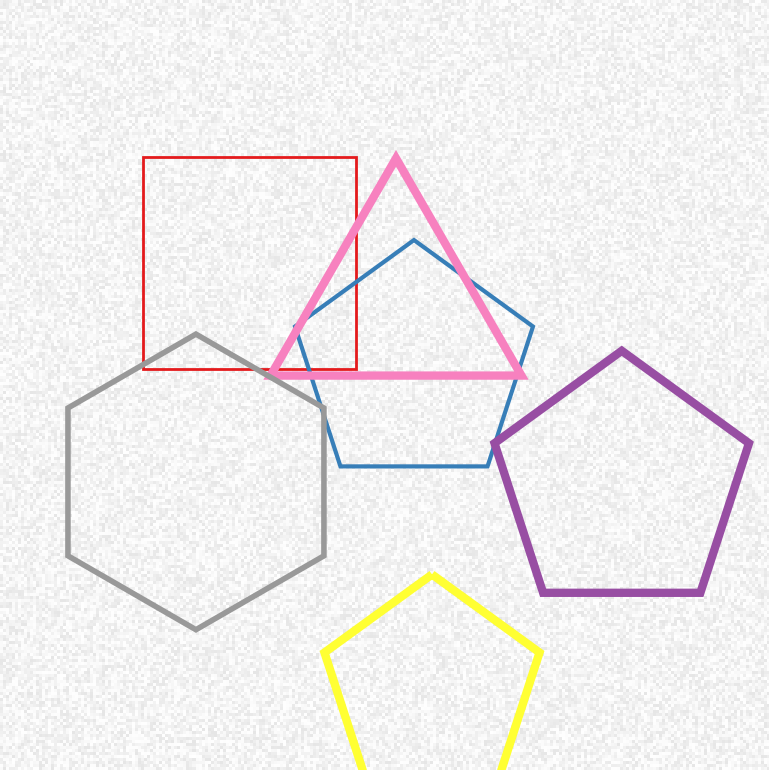[{"shape": "square", "thickness": 1, "radius": 0.69, "center": [0.324, 0.658]}, {"shape": "pentagon", "thickness": 1.5, "radius": 0.81, "center": [0.538, 0.526]}, {"shape": "pentagon", "thickness": 3, "radius": 0.87, "center": [0.807, 0.371]}, {"shape": "pentagon", "thickness": 3, "radius": 0.73, "center": [0.561, 0.107]}, {"shape": "triangle", "thickness": 3, "radius": 0.94, "center": [0.514, 0.606]}, {"shape": "hexagon", "thickness": 2, "radius": 0.96, "center": [0.254, 0.374]}]